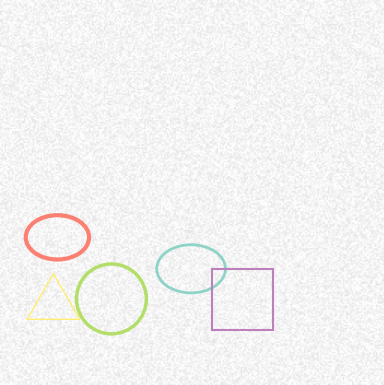[{"shape": "oval", "thickness": 2, "radius": 0.45, "center": [0.496, 0.302]}, {"shape": "oval", "thickness": 3, "radius": 0.41, "center": [0.149, 0.384]}, {"shape": "circle", "thickness": 2.5, "radius": 0.45, "center": [0.29, 0.224]}, {"shape": "square", "thickness": 1.5, "radius": 0.4, "center": [0.629, 0.221]}, {"shape": "triangle", "thickness": 1, "radius": 0.4, "center": [0.139, 0.21]}]